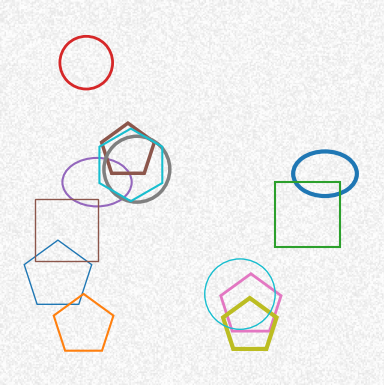[{"shape": "pentagon", "thickness": 1, "radius": 0.46, "center": [0.151, 0.284]}, {"shape": "oval", "thickness": 3, "radius": 0.41, "center": [0.844, 0.549]}, {"shape": "pentagon", "thickness": 1.5, "radius": 0.41, "center": [0.217, 0.155]}, {"shape": "square", "thickness": 1.5, "radius": 0.42, "center": [0.799, 0.442]}, {"shape": "circle", "thickness": 2, "radius": 0.34, "center": [0.224, 0.837]}, {"shape": "oval", "thickness": 1.5, "radius": 0.45, "center": [0.252, 0.527]}, {"shape": "pentagon", "thickness": 2.5, "radius": 0.36, "center": [0.332, 0.608]}, {"shape": "square", "thickness": 1, "radius": 0.41, "center": [0.173, 0.402]}, {"shape": "pentagon", "thickness": 2, "radius": 0.41, "center": [0.652, 0.207]}, {"shape": "circle", "thickness": 2.5, "radius": 0.43, "center": [0.356, 0.561]}, {"shape": "pentagon", "thickness": 3, "radius": 0.37, "center": [0.649, 0.153]}, {"shape": "circle", "thickness": 1, "radius": 0.46, "center": [0.623, 0.236]}, {"shape": "hexagon", "thickness": 1.5, "radius": 0.47, "center": [0.34, 0.572]}]